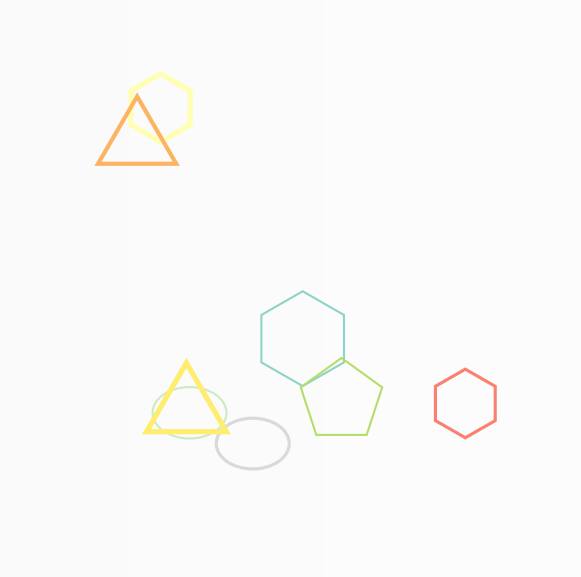[{"shape": "hexagon", "thickness": 1, "radius": 0.41, "center": [0.521, 0.413]}, {"shape": "hexagon", "thickness": 2.5, "radius": 0.29, "center": [0.276, 0.812]}, {"shape": "hexagon", "thickness": 1.5, "radius": 0.3, "center": [0.801, 0.3]}, {"shape": "triangle", "thickness": 2, "radius": 0.39, "center": [0.236, 0.754]}, {"shape": "pentagon", "thickness": 1, "radius": 0.37, "center": [0.588, 0.306]}, {"shape": "oval", "thickness": 1.5, "radius": 0.31, "center": [0.435, 0.231]}, {"shape": "oval", "thickness": 1, "radius": 0.32, "center": [0.326, 0.284]}, {"shape": "triangle", "thickness": 2.5, "radius": 0.4, "center": [0.321, 0.291]}]